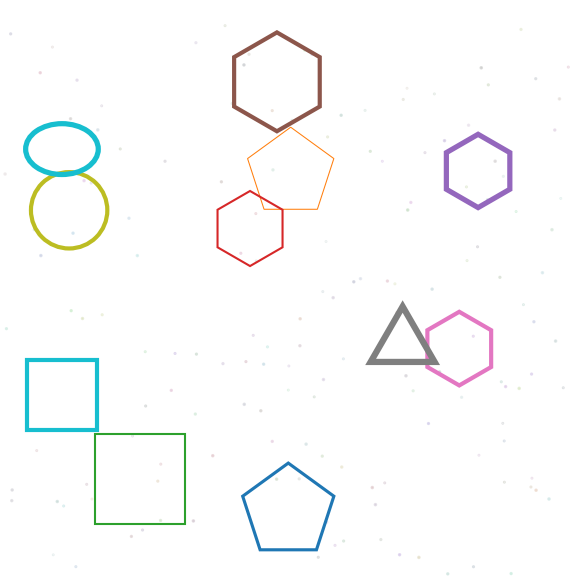[{"shape": "pentagon", "thickness": 1.5, "radius": 0.41, "center": [0.499, 0.114]}, {"shape": "pentagon", "thickness": 0.5, "radius": 0.39, "center": [0.503, 0.7]}, {"shape": "square", "thickness": 1, "radius": 0.39, "center": [0.242, 0.169]}, {"shape": "hexagon", "thickness": 1, "radius": 0.32, "center": [0.433, 0.603]}, {"shape": "hexagon", "thickness": 2.5, "radius": 0.32, "center": [0.828, 0.703]}, {"shape": "hexagon", "thickness": 2, "radius": 0.43, "center": [0.48, 0.857]}, {"shape": "hexagon", "thickness": 2, "radius": 0.32, "center": [0.795, 0.395]}, {"shape": "triangle", "thickness": 3, "radius": 0.32, "center": [0.697, 0.404]}, {"shape": "circle", "thickness": 2, "radius": 0.33, "center": [0.12, 0.635]}, {"shape": "oval", "thickness": 2.5, "radius": 0.31, "center": [0.107, 0.741]}, {"shape": "square", "thickness": 2, "radius": 0.3, "center": [0.107, 0.315]}]